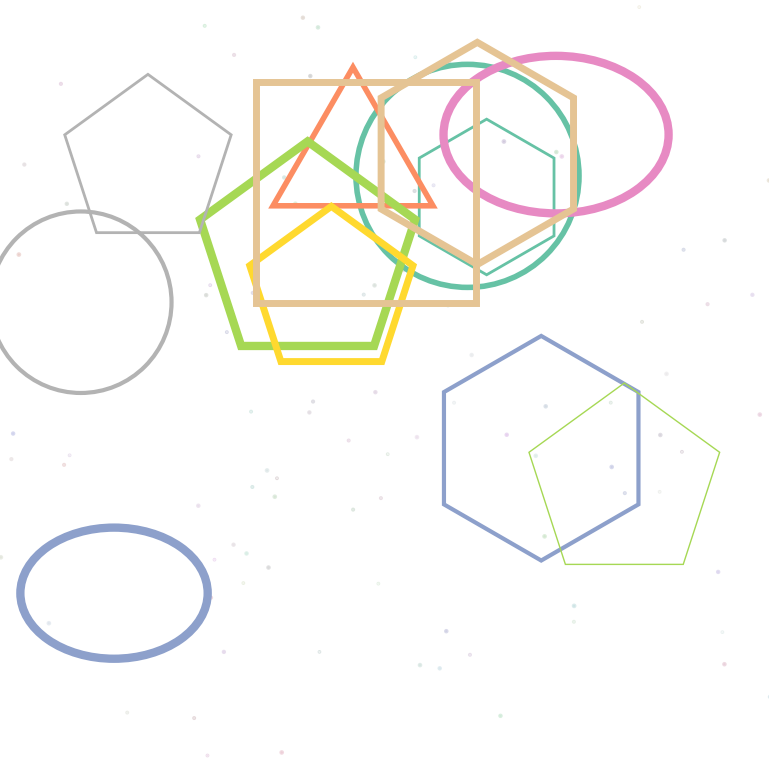[{"shape": "circle", "thickness": 2, "radius": 0.72, "center": [0.607, 0.772]}, {"shape": "hexagon", "thickness": 1, "radius": 0.51, "center": [0.632, 0.744]}, {"shape": "triangle", "thickness": 2, "radius": 0.6, "center": [0.458, 0.793]}, {"shape": "hexagon", "thickness": 1.5, "radius": 0.73, "center": [0.703, 0.418]}, {"shape": "oval", "thickness": 3, "radius": 0.61, "center": [0.148, 0.23]}, {"shape": "oval", "thickness": 3, "radius": 0.73, "center": [0.722, 0.825]}, {"shape": "pentagon", "thickness": 0.5, "radius": 0.65, "center": [0.811, 0.372]}, {"shape": "pentagon", "thickness": 3, "radius": 0.73, "center": [0.399, 0.669]}, {"shape": "pentagon", "thickness": 2.5, "radius": 0.56, "center": [0.43, 0.621]}, {"shape": "square", "thickness": 2.5, "radius": 0.72, "center": [0.475, 0.75]}, {"shape": "hexagon", "thickness": 2.5, "radius": 0.72, "center": [0.62, 0.801]}, {"shape": "circle", "thickness": 1.5, "radius": 0.59, "center": [0.105, 0.608]}, {"shape": "pentagon", "thickness": 1, "radius": 0.57, "center": [0.192, 0.79]}]